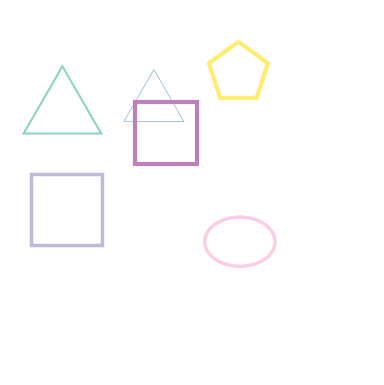[{"shape": "triangle", "thickness": 1.5, "radius": 0.58, "center": [0.162, 0.711]}, {"shape": "square", "thickness": 2.5, "radius": 0.46, "center": [0.173, 0.456]}, {"shape": "triangle", "thickness": 0.5, "radius": 0.45, "center": [0.4, 0.729]}, {"shape": "oval", "thickness": 2.5, "radius": 0.46, "center": [0.623, 0.372]}, {"shape": "square", "thickness": 3, "radius": 0.4, "center": [0.431, 0.655]}, {"shape": "pentagon", "thickness": 3, "radius": 0.4, "center": [0.619, 0.811]}]